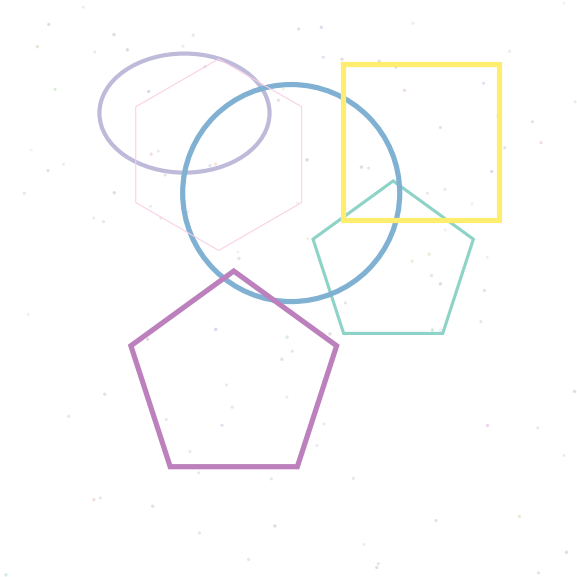[{"shape": "pentagon", "thickness": 1.5, "radius": 0.73, "center": [0.681, 0.54]}, {"shape": "oval", "thickness": 2, "radius": 0.74, "center": [0.319, 0.803]}, {"shape": "circle", "thickness": 2.5, "radius": 0.94, "center": [0.504, 0.665]}, {"shape": "hexagon", "thickness": 0.5, "radius": 0.83, "center": [0.379, 0.731]}, {"shape": "pentagon", "thickness": 2.5, "radius": 0.94, "center": [0.405, 0.343]}, {"shape": "square", "thickness": 2.5, "radius": 0.68, "center": [0.729, 0.753]}]